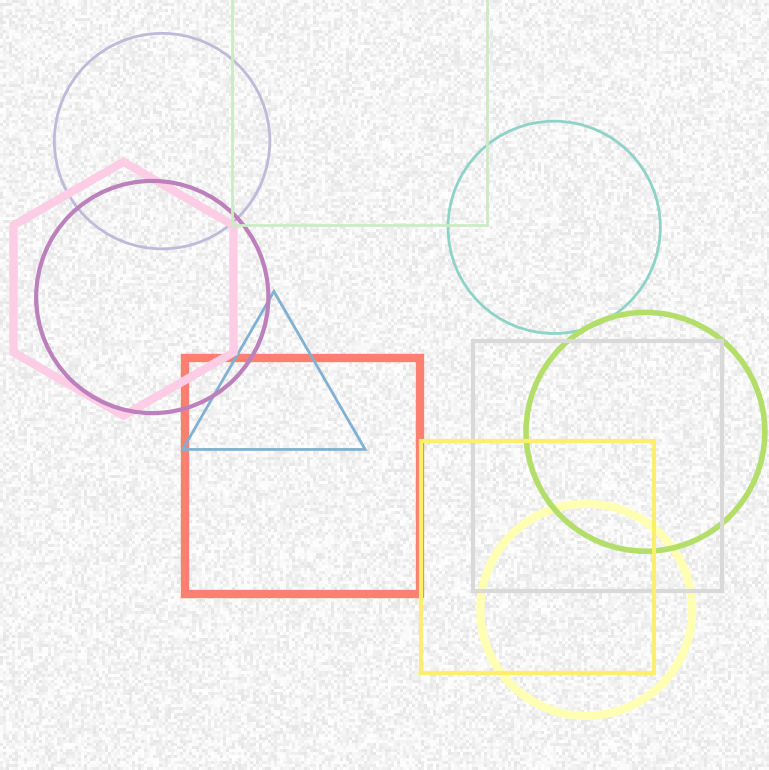[{"shape": "circle", "thickness": 1, "radius": 0.69, "center": [0.72, 0.705]}, {"shape": "circle", "thickness": 3, "radius": 0.69, "center": [0.761, 0.208]}, {"shape": "circle", "thickness": 1, "radius": 0.7, "center": [0.211, 0.817]}, {"shape": "square", "thickness": 3, "radius": 0.76, "center": [0.393, 0.382]}, {"shape": "triangle", "thickness": 1, "radius": 0.68, "center": [0.356, 0.485]}, {"shape": "circle", "thickness": 2, "radius": 0.78, "center": [0.838, 0.439]}, {"shape": "hexagon", "thickness": 3, "radius": 0.82, "center": [0.16, 0.625]}, {"shape": "square", "thickness": 1.5, "radius": 0.81, "center": [0.776, 0.395]}, {"shape": "circle", "thickness": 1.5, "radius": 0.75, "center": [0.198, 0.614]}, {"shape": "square", "thickness": 1, "radius": 0.83, "center": [0.467, 0.872]}, {"shape": "square", "thickness": 1.5, "radius": 0.76, "center": [0.698, 0.277]}]